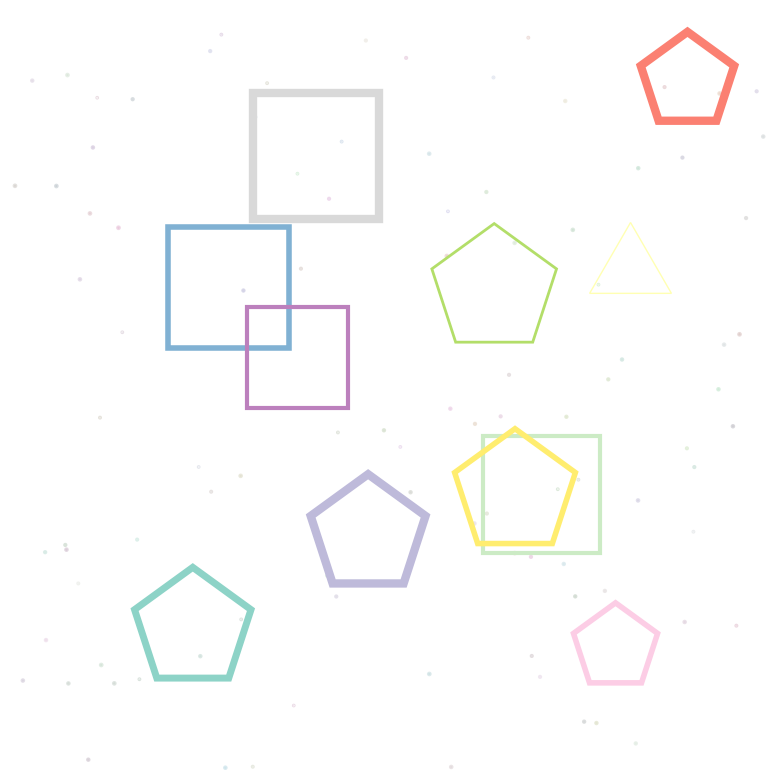[{"shape": "pentagon", "thickness": 2.5, "radius": 0.4, "center": [0.25, 0.184]}, {"shape": "triangle", "thickness": 0.5, "radius": 0.31, "center": [0.819, 0.65]}, {"shape": "pentagon", "thickness": 3, "radius": 0.39, "center": [0.478, 0.306]}, {"shape": "pentagon", "thickness": 3, "radius": 0.32, "center": [0.893, 0.895]}, {"shape": "square", "thickness": 2, "radius": 0.39, "center": [0.297, 0.627]}, {"shape": "pentagon", "thickness": 1, "radius": 0.43, "center": [0.642, 0.624]}, {"shape": "pentagon", "thickness": 2, "radius": 0.29, "center": [0.799, 0.16]}, {"shape": "square", "thickness": 3, "radius": 0.41, "center": [0.411, 0.798]}, {"shape": "square", "thickness": 1.5, "radius": 0.33, "center": [0.387, 0.536]}, {"shape": "square", "thickness": 1.5, "radius": 0.38, "center": [0.703, 0.358]}, {"shape": "pentagon", "thickness": 2, "radius": 0.41, "center": [0.669, 0.361]}]